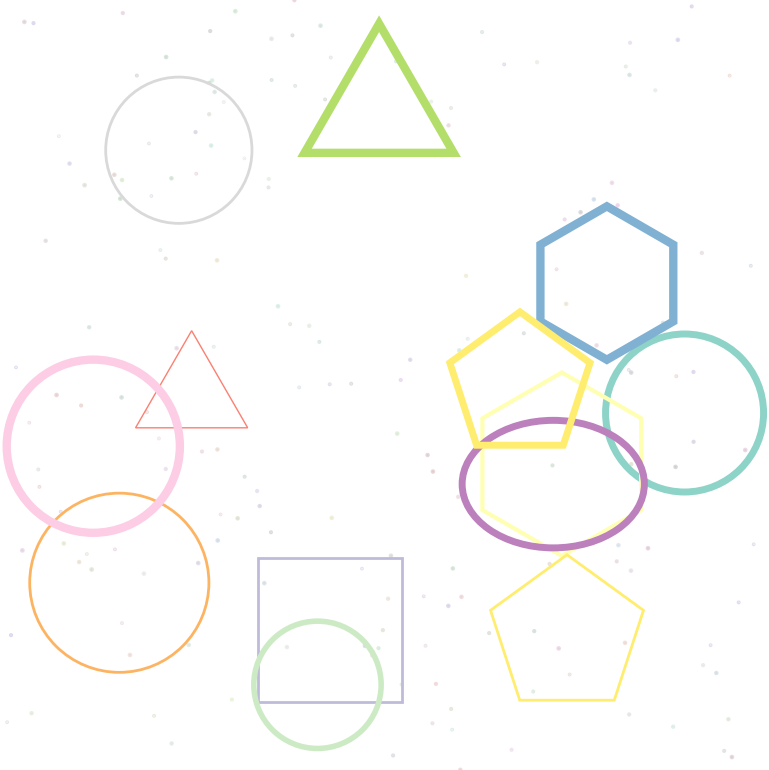[{"shape": "circle", "thickness": 2.5, "radius": 0.51, "center": [0.889, 0.464]}, {"shape": "hexagon", "thickness": 1.5, "radius": 0.6, "center": [0.73, 0.397]}, {"shape": "square", "thickness": 1, "radius": 0.47, "center": [0.428, 0.182]}, {"shape": "triangle", "thickness": 0.5, "radius": 0.42, "center": [0.249, 0.486]}, {"shape": "hexagon", "thickness": 3, "radius": 0.5, "center": [0.788, 0.632]}, {"shape": "circle", "thickness": 1, "radius": 0.58, "center": [0.155, 0.243]}, {"shape": "triangle", "thickness": 3, "radius": 0.56, "center": [0.492, 0.857]}, {"shape": "circle", "thickness": 3, "radius": 0.56, "center": [0.121, 0.421]}, {"shape": "circle", "thickness": 1, "radius": 0.47, "center": [0.232, 0.805]}, {"shape": "oval", "thickness": 2.5, "radius": 0.59, "center": [0.719, 0.371]}, {"shape": "circle", "thickness": 2, "radius": 0.41, "center": [0.412, 0.111]}, {"shape": "pentagon", "thickness": 1, "radius": 0.52, "center": [0.736, 0.175]}, {"shape": "pentagon", "thickness": 2.5, "radius": 0.48, "center": [0.675, 0.499]}]